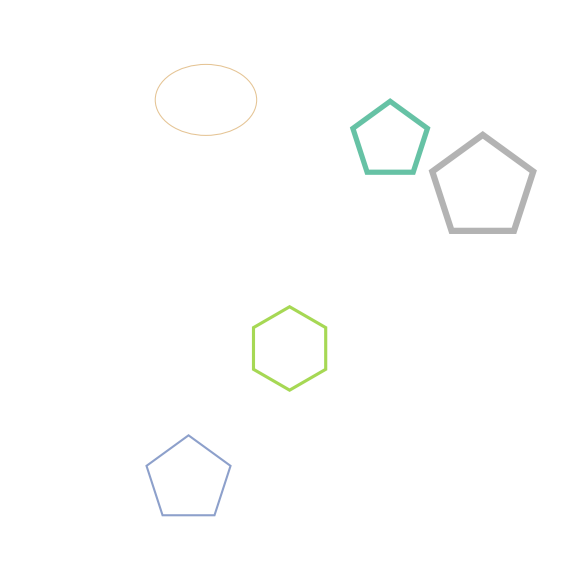[{"shape": "pentagon", "thickness": 2.5, "radius": 0.34, "center": [0.676, 0.756]}, {"shape": "pentagon", "thickness": 1, "radius": 0.38, "center": [0.326, 0.169]}, {"shape": "hexagon", "thickness": 1.5, "radius": 0.36, "center": [0.501, 0.396]}, {"shape": "oval", "thickness": 0.5, "radius": 0.44, "center": [0.357, 0.826]}, {"shape": "pentagon", "thickness": 3, "radius": 0.46, "center": [0.836, 0.674]}]